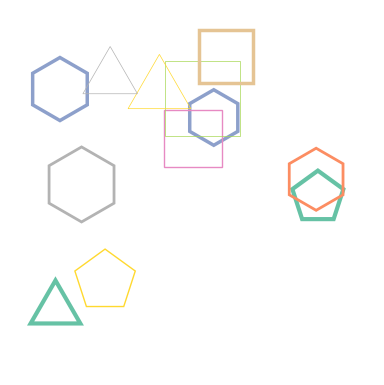[{"shape": "triangle", "thickness": 3, "radius": 0.37, "center": [0.144, 0.197]}, {"shape": "pentagon", "thickness": 3, "radius": 0.35, "center": [0.826, 0.487]}, {"shape": "hexagon", "thickness": 2, "radius": 0.4, "center": [0.821, 0.534]}, {"shape": "hexagon", "thickness": 2.5, "radius": 0.41, "center": [0.156, 0.769]}, {"shape": "hexagon", "thickness": 2.5, "radius": 0.36, "center": [0.555, 0.695]}, {"shape": "square", "thickness": 1, "radius": 0.38, "center": [0.5, 0.64]}, {"shape": "square", "thickness": 0.5, "radius": 0.49, "center": [0.526, 0.745]}, {"shape": "pentagon", "thickness": 1, "radius": 0.41, "center": [0.273, 0.271]}, {"shape": "triangle", "thickness": 0.5, "radius": 0.47, "center": [0.414, 0.765]}, {"shape": "square", "thickness": 2.5, "radius": 0.35, "center": [0.587, 0.854]}, {"shape": "triangle", "thickness": 0.5, "radius": 0.41, "center": [0.286, 0.797]}, {"shape": "hexagon", "thickness": 2, "radius": 0.49, "center": [0.212, 0.521]}]